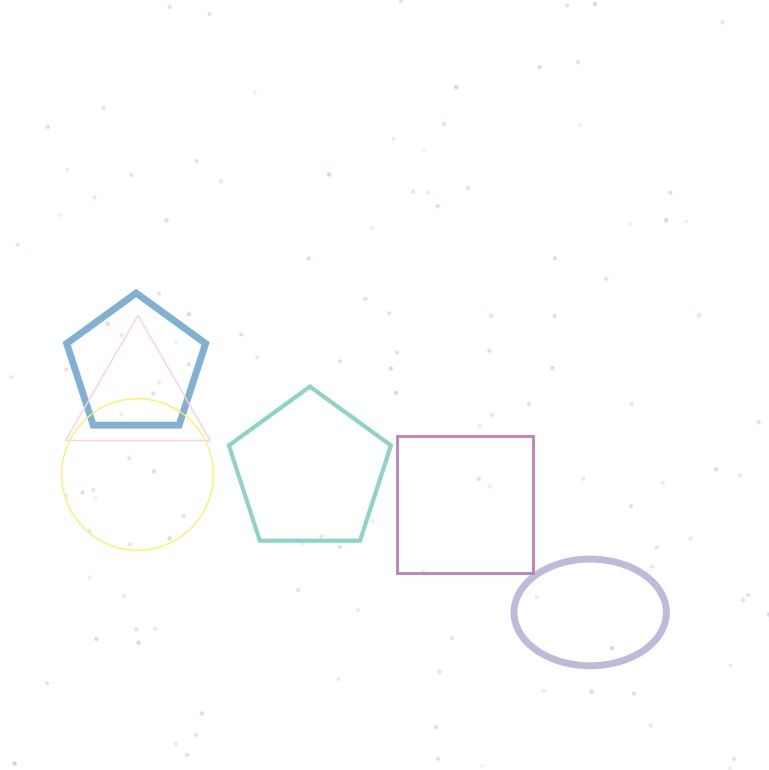[{"shape": "pentagon", "thickness": 1.5, "radius": 0.55, "center": [0.402, 0.387]}, {"shape": "oval", "thickness": 2.5, "radius": 0.49, "center": [0.766, 0.205]}, {"shape": "pentagon", "thickness": 2.5, "radius": 0.47, "center": [0.177, 0.525]}, {"shape": "triangle", "thickness": 0.5, "radius": 0.54, "center": [0.179, 0.482]}, {"shape": "square", "thickness": 1, "radius": 0.44, "center": [0.604, 0.345]}, {"shape": "circle", "thickness": 0.5, "radius": 0.49, "center": [0.179, 0.384]}]